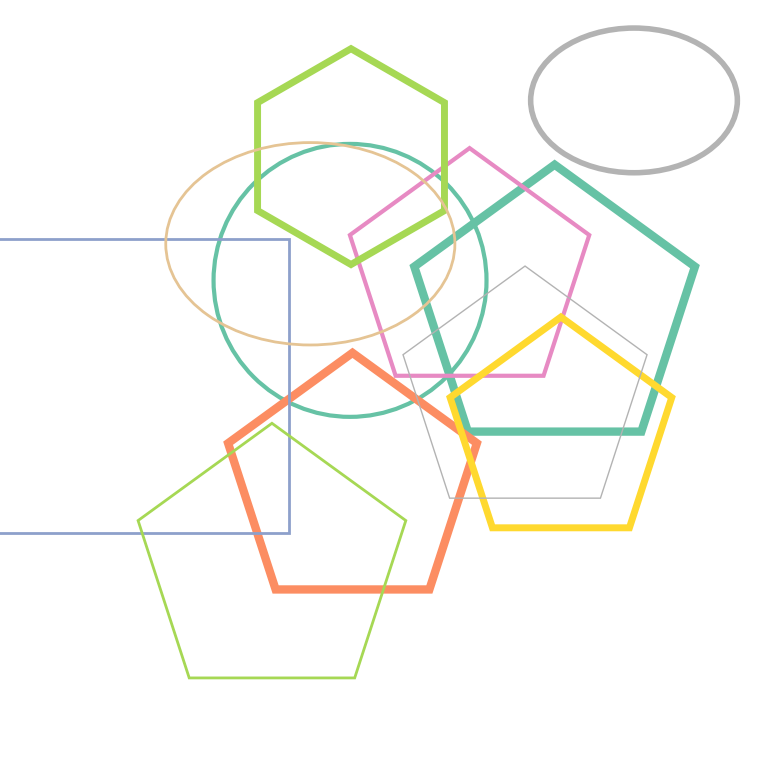[{"shape": "circle", "thickness": 1.5, "radius": 0.89, "center": [0.455, 0.636]}, {"shape": "pentagon", "thickness": 3, "radius": 0.96, "center": [0.72, 0.595]}, {"shape": "pentagon", "thickness": 3, "radius": 0.85, "center": [0.458, 0.372]}, {"shape": "square", "thickness": 1, "radius": 0.96, "center": [0.184, 0.499]}, {"shape": "pentagon", "thickness": 1.5, "radius": 0.82, "center": [0.61, 0.644]}, {"shape": "pentagon", "thickness": 1, "radius": 0.91, "center": [0.353, 0.267]}, {"shape": "hexagon", "thickness": 2.5, "radius": 0.7, "center": [0.456, 0.797]}, {"shape": "pentagon", "thickness": 2.5, "radius": 0.76, "center": [0.728, 0.437]}, {"shape": "oval", "thickness": 1, "radius": 0.94, "center": [0.403, 0.683]}, {"shape": "pentagon", "thickness": 0.5, "radius": 0.83, "center": [0.682, 0.488]}, {"shape": "oval", "thickness": 2, "radius": 0.67, "center": [0.823, 0.87]}]